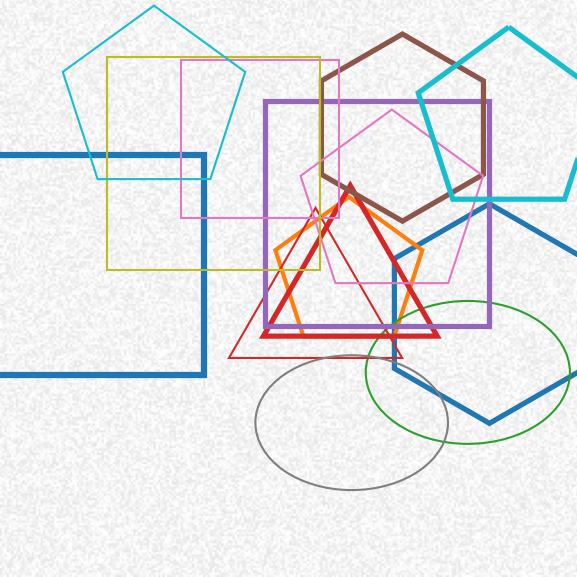[{"shape": "square", "thickness": 3, "radius": 0.95, "center": [0.164, 0.54]}, {"shape": "hexagon", "thickness": 2.5, "radius": 0.95, "center": [0.848, 0.456]}, {"shape": "pentagon", "thickness": 2, "radius": 0.67, "center": [0.604, 0.525]}, {"shape": "oval", "thickness": 1, "radius": 0.88, "center": [0.81, 0.354]}, {"shape": "triangle", "thickness": 1, "radius": 0.87, "center": [0.546, 0.466]}, {"shape": "triangle", "thickness": 2.5, "radius": 0.87, "center": [0.607, 0.504]}, {"shape": "square", "thickness": 2.5, "radius": 0.97, "center": [0.653, 0.63]}, {"shape": "hexagon", "thickness": 2.5, "radius": 0.81, "center": [0.697, 0.778]}, {"shape": "square", "thickness": 1, "radius": 0.68, "center": [0.451, 0.759]}, {"shape": "pentagon", "thickness": 1, "radius": 0.83, "center": [0.679, 0.643]}, {"shape": "oval", "thickness": 1, "radius": 0.83, "center": [0.609, 0.267]}, {"shape": "square", "thickness": 1, "radius": 0.92, "center": [0.369, 0.716]}, {"shape": "pentagon", "thickness": 1, "radius": 0.83, "center": [0.267, 0.823]}, {"shape": "pentagon", "thickness": 2.5, "radius": 0.82, "center": [0.881, 0.787]}]